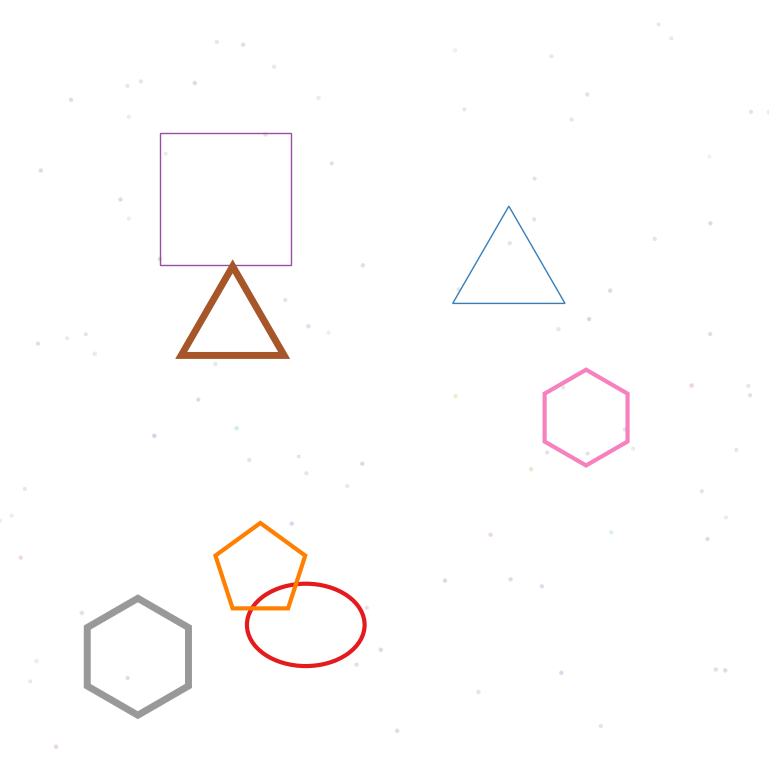[{"shape": "oval", "thickness": 1.5, "radius": 0.38, "center": [0.397, 0.188]}, {"shape": "triangle", "thickness": 0.5, "radius": 0.42, "center": [0.661, 0.648]}, {"shape": "square", "thickness": 0.5, "radius": 0.43, "center": [0.293, 0.741]}, {"shape": "pentagon", "thickness": 1.5, "radius": 0.31, "center": [0.338, 0.26]}, {"shape": "triangle", "thickness": 2.5, "radius": 0.39, "center": [0.302, 0.577]}, {"shape": "hexagon", "thickness": 1.5, "radius": 0.31, "center": [0.761, 0.458]}, {"shape": "hexagon", "thickness": 2.5, "radius": 0.38, "center": [0.179, 0.147]}]